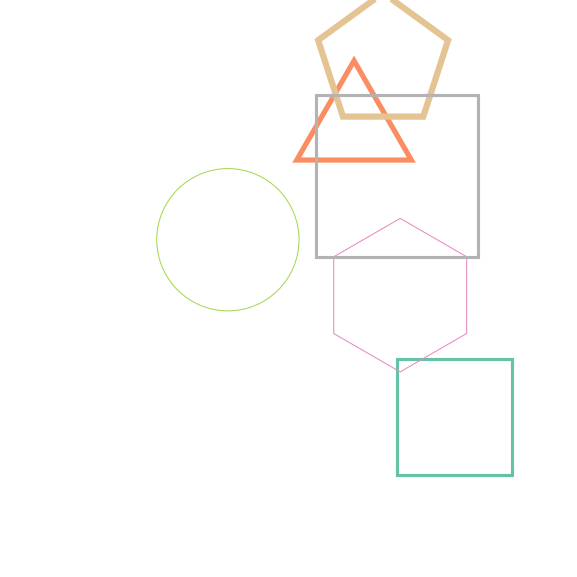[{"shape": "square", "thickness": 1.5, "radius": 0.5, "center": [0.787, 0.278]}, {"shape": "triangle", "thickness": 2.5, "radius": 0.57, "center": [0.613, 0.779]}, {"shape": "hexagon", "thickness": 0.5, "radius": 0.66, "center": [0.693, 0.488]}, {"shape": "circle", "thickness": 0.5, "radius": 0.62, "center": [0.395, 0.584]}, {"shape": "pentagon", "thickness": 3, "radius": 0.59, "center": [0.663, 0.893]}, {"shape": "square", "thickness": 1.5, "radius": 0.7, "center": [0.688, 0.695]}]